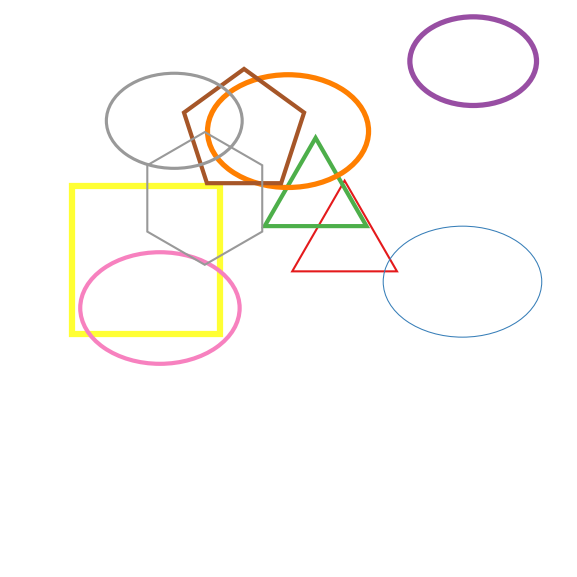[{"shape": "triangle", "thickness": 1, "radius": 0.52, "center": [0.597, 0.582]}, {"shape": "oval", "thickness": 0.5, "radius": 0.69, "center": [0.801, 0.511]}, {"shape": "triangle", "thickness": 2, "radius": 0.51, "center": [0.546, 0.659]}, {"shape": "oval", "thickness": 2.5, "radius": 0.55, "center": [0.819, 0.893]}, {"shape": "oval", "thickness": 2.5, "radius": 0.7, "center": [0.499, 0.772]}, {"shape": "square", "thickness": 3, "radius": 0.64, "center": [0.253, 0.549]}, {"shape": "pentagon", "thickness": 2, "radius": 0.55, "center": [0.423, 0.77]}, {"shape": "oval", "thickness": 2, "radius": 0.69, "center": [0.277, 0.466]}, {"shape": "oval", "thickness": 1.5, "radius": 0.59, "center": [0.302, 0.79]}, {"shape": "hexagon", "thickness": 1, "radius": 0.57, "center": [0.355, 0.656]}]